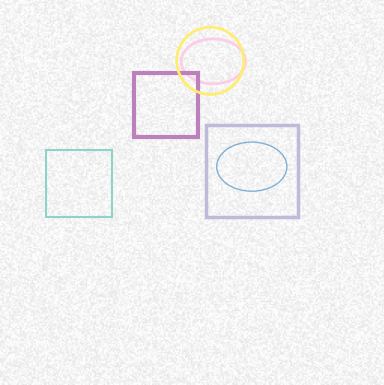[{"shape": "square", "thickness": 1.5, "radius": 0.43, "center": [0.206, 0.523]}, {"shape": "square", "thickness": 2.5, "radius": 0.6, "center": [0.655, 0.556]}, {"shape": "oval", "thickness": 1, "radius": 0.46, "center": [0.654, 0.567]}, {"shape": "oval", "thickness": 2, "radius": 0.42, "center": [0.554, 0.841]}, {"shape": "square", "thickness": 3, "radius": 0.41, "center": [0.431, 0.726]}, {"shape": "circle", "thickness": 2, "radius": 0.44, "center": [0.546, 0.842]}]